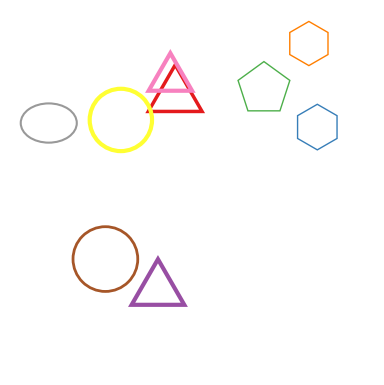[{"shape": "triangle", "thickness": 2.5, "radius": 0.4, "center": [0.455, 0.751]}, {"shape": "hexagon", "thickness": 1, "radius": 0.3, "center": [0.824, 0.67]}, {"shape": "pentagon", "thickness": 1, "radius": 0.35, "center": [0.686, 0.769]}, {"shape": "triangle", "thickness": 3, "radius": 0.39, "center": [0.41, 0.248]}, {"shape": "hexagon", "thickness": 1, "radius": 0.29, "center": [0.802, 0.887]}, {"shape": "circle", "thickness": 3, "radius": 0.4, "center": [0.314, 0.688]}, {"shape": "circle", "thickness": 2, "radius": 0.42, "center": [0.274, 0.327]}, {"shape": "triangle", "thickness": 3, "radius": 0.33, "center": [0.442, 0.797]}, {"shape": "oval", "thickness": 1.5, "radius": 0.36, "center": [0.127, 0.68]}]